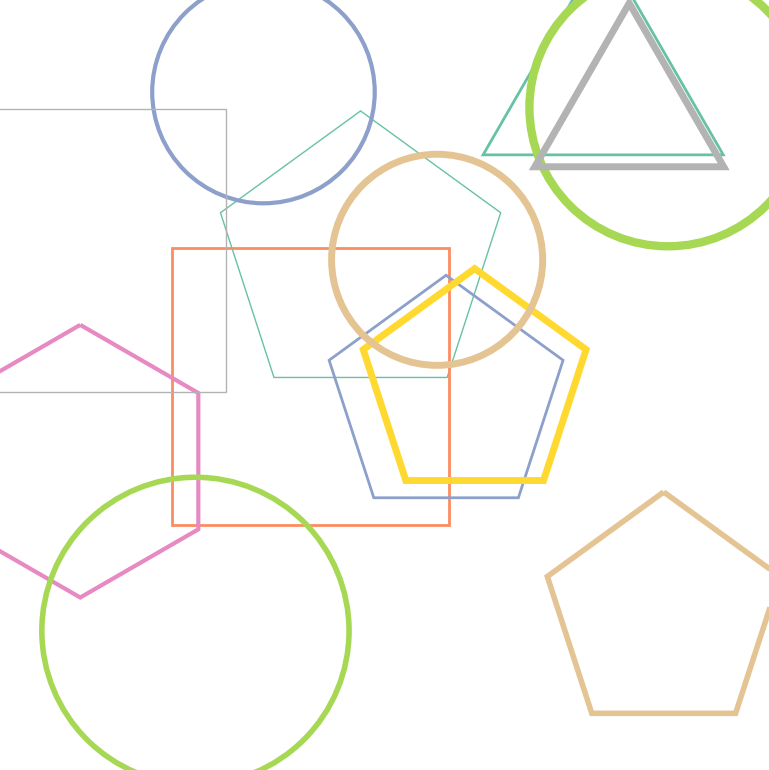[{"shape": "triangle", "thickness": 1, "radius": 0.9, "center": [0.783, 0.889]}, {"shape": "pentagon", "thickness": 0.5, "radius": 0.96, "center": [0.468, 0.665]}, {"shape": "square", "thickness": 1, "radius": 0.9, "center": [0.404, 0.498]}, {"shape": "pentagon", "thickness": 1, "radius": 0.8, "center": [0.579, 0.483]}, {"shape": "circle", "thickness": 1.5, "radius": 0.72, "center": [0.342, 0.88]}, {"shape": "hexagon", "thickness": 1.5, "radius": 0.89, "center": [0.104, 0.401]}, {"shape": "circle", "thickness": 2, "radius": 1.0, "center": [0.254, 0.181]}, {"shape": "circle", "thickness": 3, "radius": 0.9, "center": [0.868, 0.86]}, {"shape": "pentagon", "thickness": 2.5, "radius": 0.76, "center": [0.616, 0.499]}, {"shape": "circle", "thickness": 2.5, "radius": 0.69, "center": [0.568, 0.663]}, {"shape": "pentagon", "thickness": 2, "radius": 0.79, "center": [0.862, 0.202]}, {"shape": "triangle", "thickness": 2.5, "radius": 0.71, "center": [0.817, 0.854]}, {"shape": "square", "thickness": 0.5, "radius": 0.92, "center": [0.11, 0.675]}]